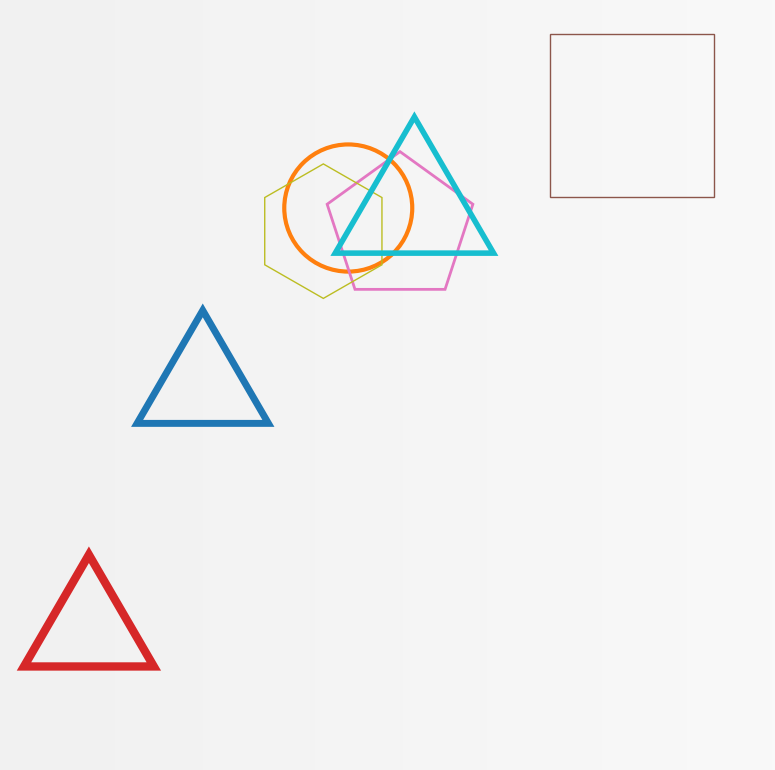[{"shape": "triangle", "thickness": 2.5, "radius": 0.49, "center": [0.262, 0.499]}, {"shape": "circle", "thickness": 1.5, "radius": 0.41, "center": [0.449, 0.73]}, {"shape": "triangle", "thickness": 3, "radius": 0.48, "center": [0.115, 0.183]}, {"shape": "square", "thickness": 0.5, "radius": 0.53, "center": [0.816, 0.85]}, {"shape": "pentagon", "thickness": 1, "radius": 0.49, "center": [0.516, 0.704]}, {"shape": "hexagon", "thickness": 0.5, "radius": 0.44, "center": [0.417, 0.7]}, {"shape": "triangle", "thickness": 2, "radius": 0.59, "center": [0.535, 0.73]}]